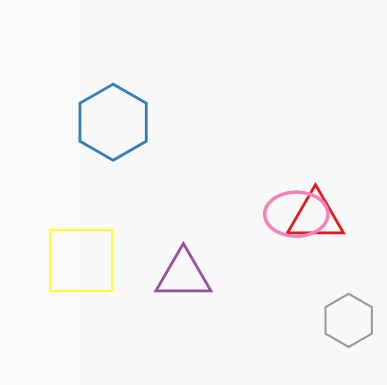[{"shape": "triangle", "thickness": 2, "radius": 0.42, "center": [0.814, 0.437]}, {"shape": "hexagon", "thickness": 2, "radius": 0.49, "center": [0.292, 0.683]}, {"shape": "triangle", "thickness": 2, "radius": 0.41, "center": [0.473, 0.286]}, {"shape": "square", "thickness": 1.5, "radius": 0.4, "center": [0.209, 0.323]}, {"shape": "oval", "thickness": 2.5, "radius": 0.41, "center": [0.765, 0.444]}, {"shape": "hexagon", "thickness": 1.5, "radius": 0.35, "center": [0.9, 0.168]}]